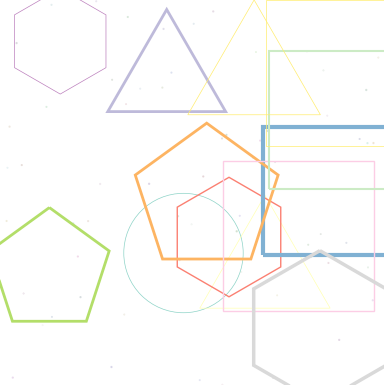[{"shape": "circle", "thickness": 0.5, "radius": 0.78, "center": [0.477, 0.343]}, {"shape": "triangle", "thickness": 0.5, "radius": 0.98, "center": [0.688, 0.297]}, {"shape": "triangle", "thickness": 2, "radius": 0.88, "center": [0.433, 0.799]}, {"shape": "hexagon", "thickness": 1, "radius": 0.78, "center": [0.595, 0.384]}, {"shape": "square", "thickness": 3, "radius": 0.83, "center": [0.849, 0.505]}, {"shape": "pentagon", "thickness": 2, "radius": 0.98, "center": [0.537, 0.485]}, {"shape": "pentagon", "thickness": 2, "radius": 0.82, "center": [0.128, 0.298]}, {"shape": "square", "thickness": 1, "radius": 0.98, "center": [0.776, 0.386]}, {"shape": "hexagon", "thickness": 2.5, "radius": 0.99, "center": [0.831, 0.15]}, {"shape": "hexagon", "thickness": 0.5, "radius": 0.69, "center": [0.156, 0.893]}, {"shape": "square", "thickness": 1.5, "radius": 0.9, "center": [0.877, 0.687]}, {"shape": "triangle", "thickness": 0.5, "radius": 0.99, "center": [0.66, 0.801]}, {"shape": "square", "thickness": 0.5, "radius": 0.95, "center": [0.882, 0.811]}]